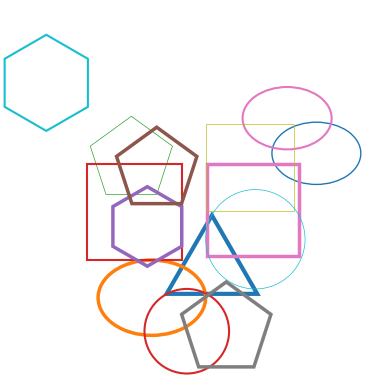[{"shape": "oval", "thickness": 1, "radius": 0.58, "center": [0.822, 0.602]}, {"shape": "triangle", "thickness": 3, "radius": 0.68, "center": [0.55, 0.305]}, {"shape": "oval", "thickness": 2.5, "radius": 0.7, "center": [0.394, 0.227]}, {"shape": "pentagon", "thickness": 0.5, "radius": 0.56, "center": [0.341, 0.586]}, {"shape": "square", "thickness": 1.5, "radius": 0.62, "center": [0.349, 0.449]}, {"shape": "circle", "thickness": 1.5, "radius": 0.55, "center": [0.485, 0.14]}, {"shape": "hexagon", "thickness": 2.5, "radius": 0.52, "center": [0.383, 0.412]}, {"shape": "pentagon", "thickness": 2.5, "radius": 0.55, "center": [0.407, 0.56]}, {"shape": "oval", "thickness": 1.5, "radius": 0.58, "center": [0.746, 0.693]}, {"shape": "square", "thickness": 2.5, "radius": 0.6, "center": [0.658, 0.454]}, {"shape": "pentagon", "thickness": 2.5, "radius": 0.61, "center": [0.588, 0.146]}, {"shape": "square", "thickness": 0.5, "radius": 0.57, "center": [0.649, 0.565]}, {"shape": "hexagon", "thickness": 1.5, "radius": 0.62, "center": [0.12, 0.785]}, {"shape": "circle", "thickness": 0.5, "radius": 0.65, "center": [0.663, 0.379]}]